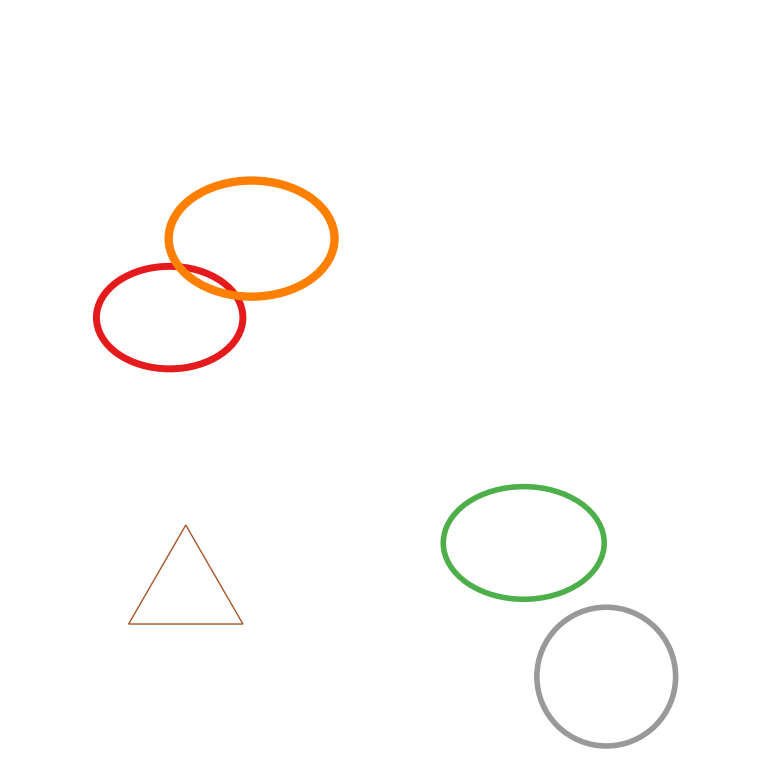[{"shape": "oval", "thickness": 2.5, "radius": 0.48, "center": [0.22, 0.588]}, {"shape": "oval", "thickness": 2, "radius": 0.52, "center": [0.68, 0.295]}, {"shape": "oval", "thickness": 3, "radius": 0.54, "center": [0.327, 0.69]}, {"shape": "triangle", "thickness": 0.5, "radius": 0.43, "center": [0.241, 0.232]}, {"shape": "circle", "thickness": 2, "radius": 0.45, "center": [0.787, 0.121]}]